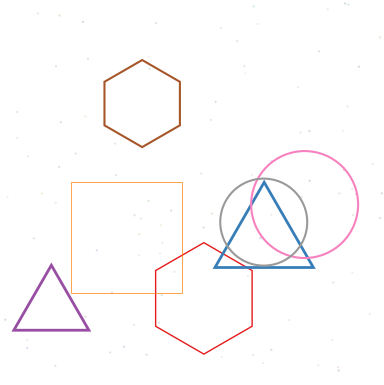[{"shape": "hexagon", "thickness": 1, "radius": 0.72, "center": [0.53, 0.225]}, {"shape": "triangle", "thickness": 2, "radius": 0.74, "center": [0.686, 0.379]}, {"shape": "triangle", "thickness": 2, "radius": 0.56, "center": [0.133, 0.199]}, {"shape": "square", "thickness": 0.5, "radius": 0.72, "center": [0.329, 0.382]}, {"shape": "hexagon", "thickness": 1.5, "radius": 0.57, "center": [0.369, 0.731]}, {"shape": "circle", "thickness": 1.5, "radius": 0.69, "center": [0.791, 0.469]}, {"shape": "circle", "thickness": 1.5, "radius": 0.56, "center": [0.685, 0.423]}]